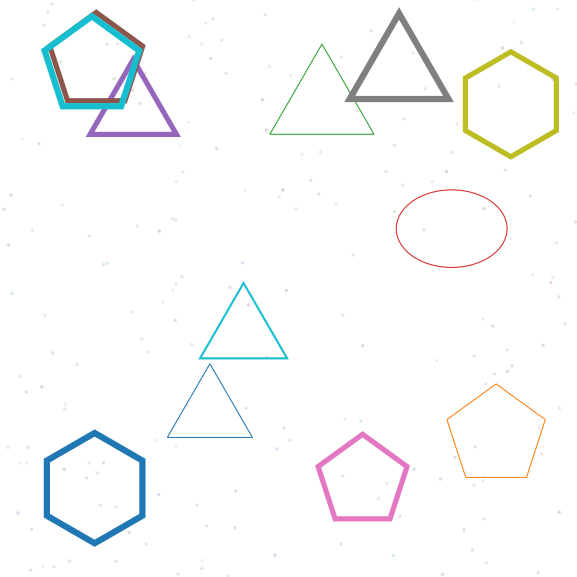[{"shape": "hexagon", "thickness": 3, "radius": 0.48, "center": [0.164, 0.154]}, {"shape": "triangle", "thickness": 0.5, "radius": 0.43, "center": [0.363, 0.284]}, {"shape": "pentagon", "thickness": 0.5, "radius": 0.45, "center": [0.859, 0.245]}, {"shape": "triangle", "thickness": 0.5, "radius": 0.52, "center": [0.557, 0.819]}, {"shape": "oval", "thickness": 0.5, "radius": 0.48, "center": [0.782, 0.603]}, {"shape": "triangle", "thickness": 2.5, "radius": 0.43, "center": [0.231, 0.81]}, {"shape": "pentagon", "thickness": 2.5, "radius": 0.42, "center": [0.167, 0.893]}, {"shape": "pentagon", "thickness": 2.5, "radius": 0.4, "center": [0.628, 0.166]}, {"shape": "triangle", "thickness": 3, "radius": 0.49, "center": [0.691, 0.877]}, {"shape": "hexagon", "thickness": 2.5, "radius": 0.45, "center": [0.885, 0.819]}, {"shape": "pentagon", "thickness": 3, "radius": 0.43, "center": [0.159, 0.885]}, {"shape": "triangle", "thickness": 1, "radius": 0.43, "center": [0.422, 0.422]}]